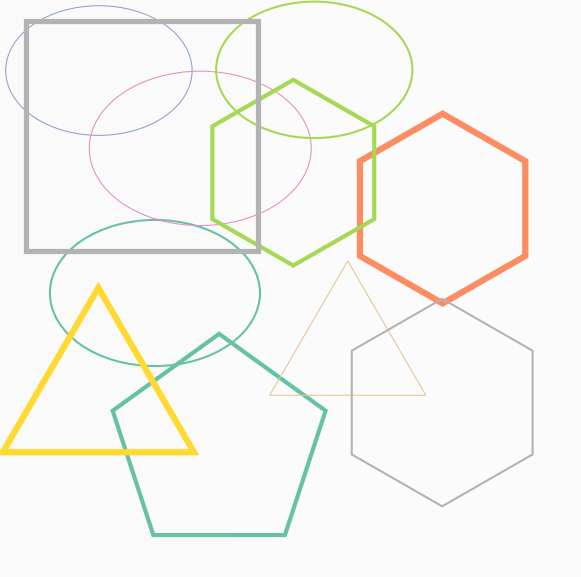[{"shape": "oval", "thickness": 1, "radius": 0.9, "center": [0.267, 0.492]}, {"shape": "pentagon", "thickness": 2, "radius": 0.96, "center": [0.377, 0.228]}, {"shape": "hexagon", "thickness": 3, "radius": 0.82, "center": [0.762, 0.638]}, {"shape": "oval", "thickness": 0.5, "radius": 0.8, "center": [0.17, 0.877]}, {"shape": "oval", "thickness": 0.5, "radius": 0.95, "center": [0.345, 0.742]}, {"shape": "oval", "thickness": 1, "radius": 0.84, "center": [0.541, 0.878]}, {"shape": "hexagon", "thickness": 2, "radius": 0.8, "center": [0.505, 0.7]}, {"shape": "triangle", "thickness": 3, "radius": 0.95, "center": [0.169, 0.311]}, {"shape": "triangle", "thickness": 0.5, "radius": 0.78, "center": [0.598, 0.392]}, {"shape": "hexagon", "thickness": 1, "radius": 0.9, "center": [0.761, 0.302]}, {"shape": "square", "thickness": 2.5, "radius": 1.0, "center": [0.244, 0.764]}]